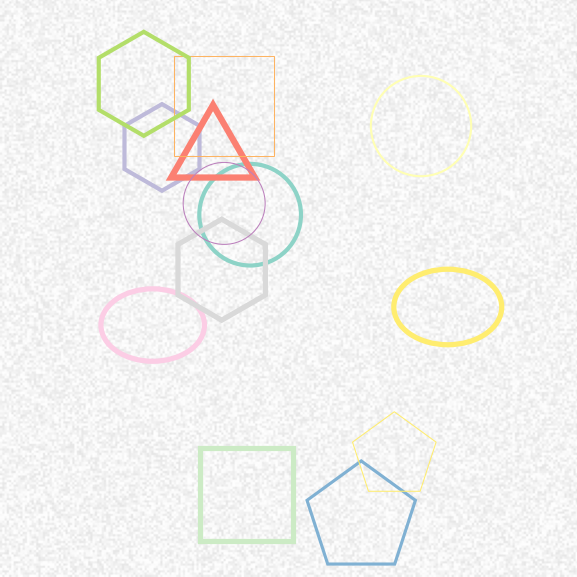[{"shape": "circle", "thickness": 2, "radius": 0.44, "center": [0.433, 0.627]}, {"shape": "circle", "thickness": 1, "radius": 0.43, "center": [0.729, 0.781]}, {"shape": "hexagon", "thickness": 2, "radius": 0.37, "center": [0.28, 0.744]}, {"shape": "triangle", "thickness": 3, "radius": 0.42, "center": [0.369, 0.734]}, {"shape": "pentagon", "thickness": 1.5, "radius": 0.49, "center": [0.625, 0.102]}, {"shape": "square", "thickness": 0.5, "radius": 0.43, "center": [0.388, 0.816]}, {"shape": "hexagon", "thickness": 2, "radius": 0.45, "center": [0.249, 0.854]}, {"shape": "oval", "thickness": 2.5, "radius": 0.45, "center": [0.264, 0.436]}, {"shape": "hexagon", "thickness": 2.5, "radius": 0.44, "center": [0.384, 0.532]}, {"shape": "circle", "thickness": 0.5, "radius": 0.35, "center": [0.388, 0.647]}, {"shape": "square", "thickness": 2.5, "radius": 0.4, "center": [0.426, 0.143]}, {"shape": "pentagon", "thickness": 0.5, "radius": 0.38, "center": [0.683, 0.21]}, {"shape": "oval", "thickness": 2.5, "radius": 0.47, "center": [0.775, 0.468]}]